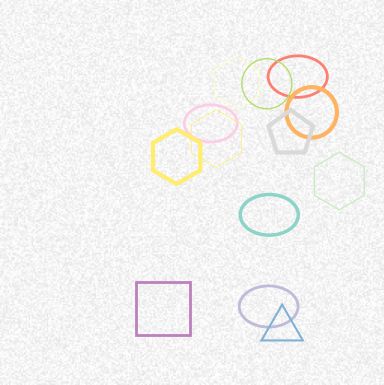[{"shape": "oval", "thickness": 2.5, "radius": 0.38, "center": [0.699, 0.442]}, {"shape": "hexagon", "thickness": 0.5, "radius": 0.34, "center": [0.615, 0.786]}, {"shape": "oval", "thickness": 2, "radius": 0.38, "center": [0.698, 0.204]}, {"shape": "oval", "thickness": 2, "radius": 0.39, "center": [0.773, 0.801]}, {"shape": "triangle", "thickness": 1.5, "radius": 0.31, "center": [0.733, 0.147]}, {"shape": "circle", "thickness": 3, "radius": 0.33, "center": [0.81, 0.708]}, {"shape": "circle", "thickness": 1, "radius": 0.32, "center": [0.693, 0.782]}, {"shape": "oval", "thickness": 2, "radius": 0.34, "center": [0.547, 0.68]}, {"shape": "pentagon", "thickness": 3, "radius": 0.31, "center": [0.755, 0.653]}, {"shape": "square", "thickness": 2, "radius": 0.35, "center": [0.424, 0.198]}, {"shape": "hexagon", "thickness": 1, "radius": 0.37, "center": [0.881, 0.53]}, {"shape": "hexagon", "thickness": 3, "radius": 0.36, "center": [0.459, 0.593]}, {"shape": "hexagon", "thickness": 0.5, "radius": 0.37, "center": [0.562, 0.64]}]